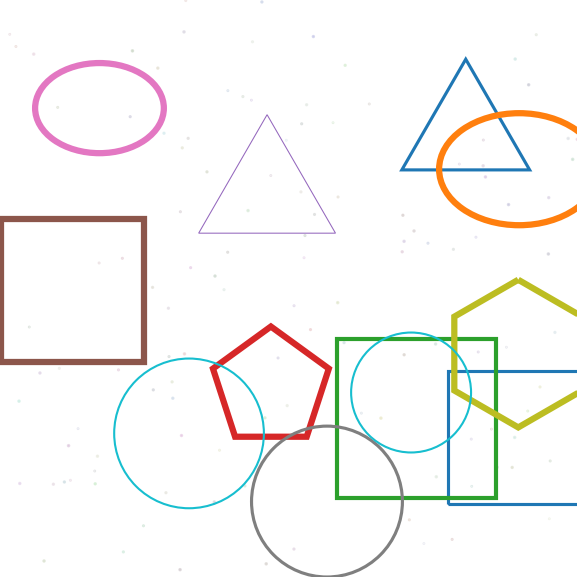[{"shape": "square", "thickness": 1.5, "radius": 0.58, "center": [0.891, 0.241]}, {"shape": "triangle", "thickness": 1.5, "radius": 0.64, "center": [0.806, 0.769]}, {"shape": "oval", "thickness": 3, "radius": 0.69, "center": [0.899, 0.706]}, {"shape": "square", "thickness": 2, "radius": 0.69, "center": [0.721, 0.274]}, {"shape": "pentagon", "thickness": 3, "radius": 0.53, "center": [0.469, 0.328]}, {"shape": "triangle", "thickness": 0.5, "radius": 0.68, "center": [0.462, 0.664]}, {"shape": "square", "thickness": 3, "radius": 0.62, "center": [0.125, 0.497]}, {"shape": "oval", "thickness": 3, "radius": 0.56, "center": [0.172, 0.812]}, {"shape": "circle", "thickness": 1.5, "radius": 0.65, "center": [0.566, 0.131]}, {"shape": "hexagon", "thickness": 3, "radius": 0.64, "center": [0.897, 0.387]}, {"shape": "circle", "thickness": 1, "radius": 0.65, "center": [0.327, 0.249]}, {"shape": "circle", "thickness": 1, "radius": 0.52, "center": [0.712, 0.319]}]